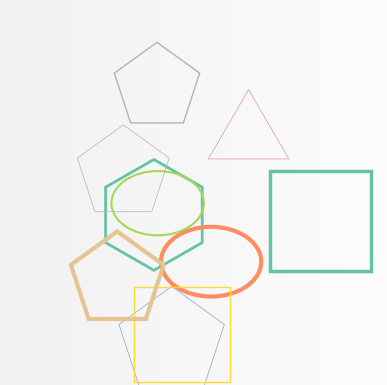[{"shape": "hexagon", "thickness": 2, "radius": 0.72, "center": [0.397, 0.442]}, {"shape": "square", "thickness": 2.5, "radius": 0.65, "center": [0.828, 0.426]}, {"shape": "oval", "thickness": 3, "radius": 0.65, "center": [0.545, 0.32]}, {"shape": "pentagon", "thickness": 0.5, "radius": 0.72, "center": [0.443, 0.113]}, {"shape": "triangle", "thickness": 0.5, "radius": 0.6, "center": [0.642, 0.647]}, {"shape": "oval", "thickness": 1.5, "radius": 0.6, "center": [0.407, 0.472]}, {"shape": "square", "thickness": 1, "radius": 0.62, "center": [0.469, 0.131]}, {"shape": "pentagon", "thickness": 3, "radius": 0.63, "center": [0.303, 0.273]}, {"shape": "pentagon", "thickness": 0.5, "radius": 0.62, "center": [0.318, 0.551]}, {"shape": "pentagon", "thickness": 1, "radius": 0.58, "center": [0.405, 0.774]}]